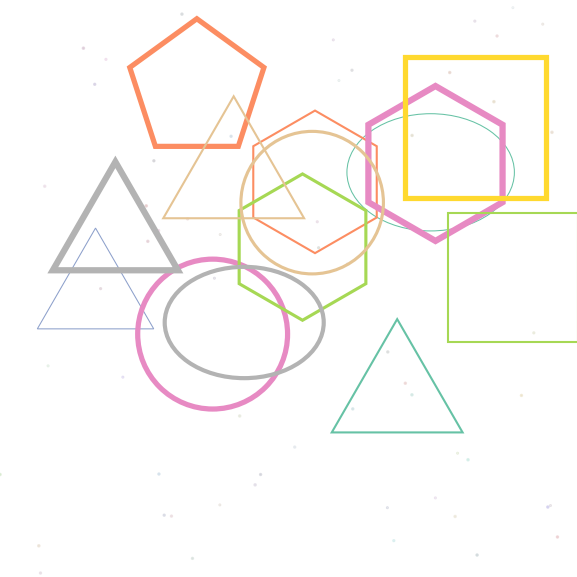[{"shape": "triangle", "thickness": 1, "radius": 0.65, "center": [0.688, 0.316]}, {"shape": "oval", "thickness": 0.5, "radius": 0.72, "center": [0.746, 0.701]}, {"shape": "hexagon", "thickness": 1, "radius": 0.62, "center": [0.545, 0.684]}, {"shape": "pentagon", "thickness": 2.5, "radius": 0.61, "center": [0.341, 0.845]}, {"shape": "triangle", "thickness": 0.5, "radius": 0.58, "center": [0.165, 0.488]}, {"shape": "hexagon", "thickness": 3, "radius": 0.67, "center": [0.754, 0.716]}, {"shape": "circle", "thickness": 2.5, "radius": 0.65, "center": [0.368, 0.421]}, {"shape": "hexagon", "thickness": 1.5, "radius": 0.63, "center": [0.524, 0.571]}, {"shape": "square", "thickness": 1, "radius": 0.56, "center": [0.888, 0.519]}, {"shape": "square", "thickness": 2.5, "radius": 0.61, "center": [0.823, 0.778]}, {"shape": "circle", "thickness": 1.5, "radius": 0.62, "center": [0.541, 0.648]}, {"shape": "triangle", "thickness": 1, "radius": 0.7, "center": [0.405, 0.692]}, {"shape": "oval", "thickness": 2, "radius": 0.69, "center": [0.423, 0.441]}, {"shape": "triangle", "thickness": 3, "radius": 0.63, "center": [0.2, 0.594]}]